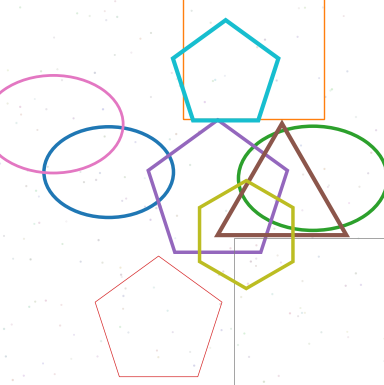[{"shape": "oval", "thickness": 2.5, "radius": 0.84, "center": [0.282, 0.553]}, {"shape": "square", "thickness": 1, "radius": 0.91, "center": [0.659, 0.872]}, {"shape": "oval", "thickness": 2.5, "radius": 0.97, "center": [0.813, 0.537]}, {"shape": "pentagon", "thickness": 0.5, "radius": 0.87, "center": [0.412, 0.162]}, {"shape": "pentagon", "thickness": 2.5, "radius": 0.95, "center": [0.566, 0.498]}, {"shape": "triangle", "thickness": 3, "radius": 0.97, "center": [0.732, 0.486]}, {"shape": "oval", "thickness": 2, "radius": 0.91, "center": [0.139, 0.677]}, {"shape": "square", "thickness": 0.5, "radius": 0.98, "center": [0.804, 0.185]}, {"shape": "hexagon", "thickness": 2.5, "radius": 0.7, "center": [0.64, 0.391]}, {"shape": "pentagon", "thickness": 3, "radius": 0.72, "center": [0.586, 0.804]}]